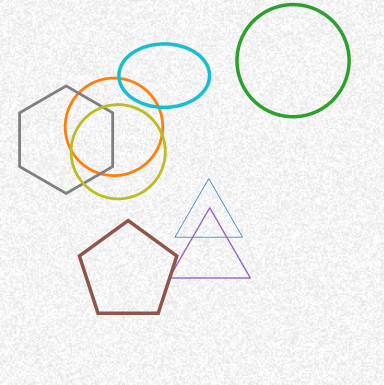[{"shape": "triangle", "thickness": 0.5, "radius": 0.51, "center": [0.542, 0.435]}, {"shape": "circle", "thickness": 2, "radius": 0.63, "center": [0.296, 0.671]}, {"shape": "circle", "thickness": 2.5, "radius": 0.73, "center": [0.761, 0.842]}, {"shape": "triangle", "thickness": 1, "radius": 0.61, "center": [0.545, 0.339]}, {"shape": "pentagon", "thickness": 2.5, "radius": 0.67, "center": [0.333, 0.294]}, {"shape": "hexagon", "thickness": 2, "radius": 0.7, "center": [0.172, 0.637]}, {"shape": "circle", "thickness": 2, "radius": 0.61, "center": [0.307, 0.606]}, {"shape": "oval", "thickness": 2.5, "radius": 0.59, "center": [0.427, 0.804]}]